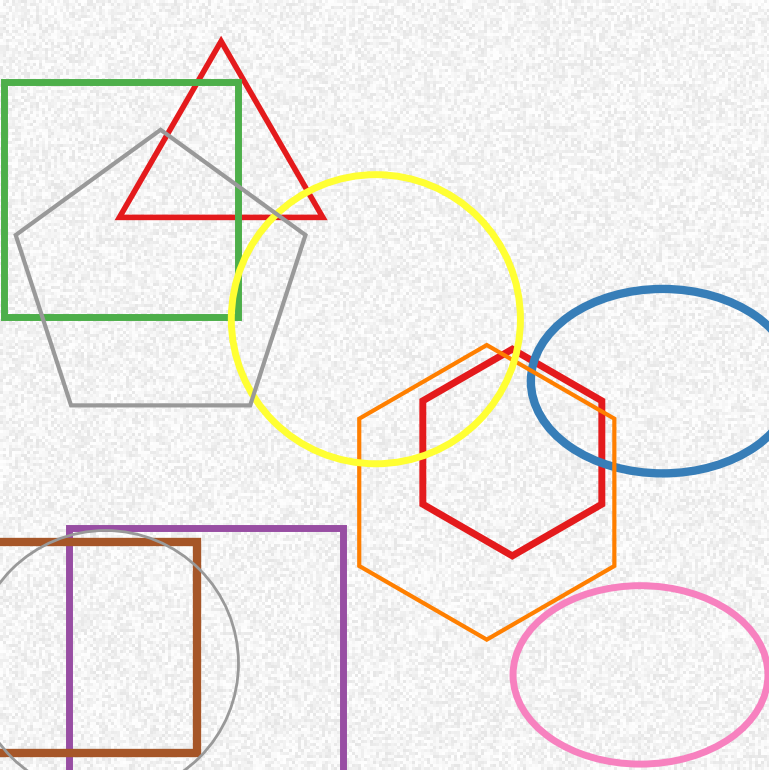[{"shape": "triangle", "thickness": 2, "radius": 0.76, "center": [0.287, 0.794]}, {"shape": "hexagon", "thickness": 2.5, "radius": 0.67, "center": [0.665, 0.412]}, {"shape": "oval", "thickness": 3, "radius": 0.86, "center": [0.861, 0.505]}, {"shape": "square", "thickness": 2.5, "radius": 0.76, "center": [0.157, 0.741]}, {"shape": "square", "thickness": 2.5, "radius": 0.89, "center": [0.268, 0.136]}, {"shape": "hexagon", "thickness": 1.5, "radius": 0.96, "center": [0.632, 0.361]}, {"shape": "circle", "thickness": 2.5, "radius": 0.94, "center": [0.488, 0.585]}, {"shape": "square", "thickness": 3, "radius": 0.69, "center": [0.119, 0.159]}, {"shape": "oval", "thickness": 2.5, "radius": 0.83, "center": [0.832, 0.124]}, {"shape": "circle", "thickness": 1, "radius": 0.86, "center": [0.137, 0.138]}, {"shape": "pentagon", "thickness": 1.5, "radius": 0.99, "center": [0.209, 0.634]}]